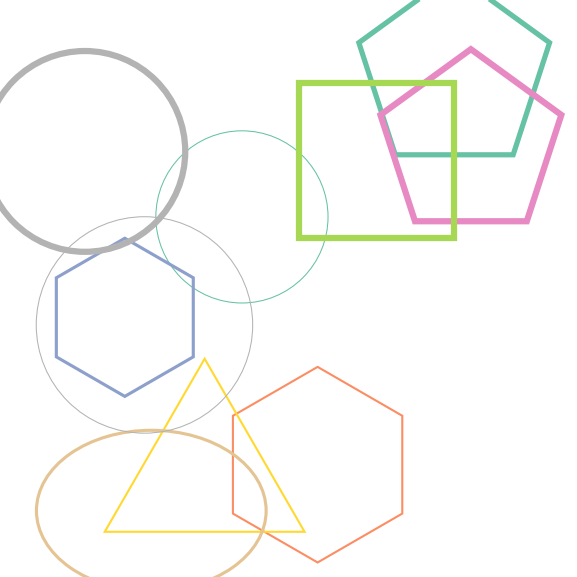[{"shape": "pentagon", "thickness": 2.5, "radius": 0.87, "center": [0.787, 0.872]}, {"shape": "circle", "thickness": 0.5, "radius": 0.75, "center": [0.419, 0.624]}, {"shape": "hexagon", "thickness": 1, "radius": 0.85, "center": [0.55, 0.194]}, {"shape": "hexagon", "thickness": 1.5, "radius": 0.68, "center": [0.216, 0.45]}, {"shape": "pentagon", "thickness": 3, "radius": 0.82, "center": [0.815, 0.749]}, {"shape": "square", "thickness": 3, "radius": 0.67, "center": [0.652, 0.721]}, {"shape": "triangle", "thickness": 1, "radius": 1.0, "center": [0.354, 0.178]}, {"shape": "oval", "thickness": 1.5, "radius": 0.99, "center": [0.262, 0.115]}, {"shape": "circle", "thickness": 0.5, "radius": 0.94, "center": [0.25, 0.436]}, {"shape": "circle", "thickness": 3, "radius": 0.87, "center": [0.147, 0.737]}]